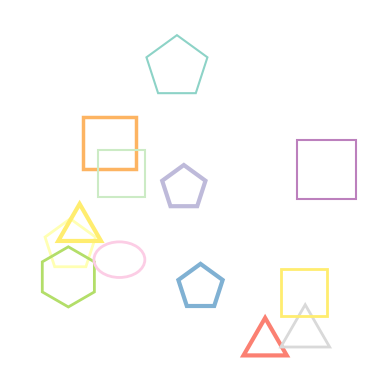[{"shape": "pentagon", "thickness": 1.5, "radius": 0.42, "center": [0.46, 0.825]}, {"shape": "pentagon", "thickness": 2, "radius": 0.34, "center": [0.183, 0.363]}, {"shape": "pentagon", "thickness": 3, "radius": 0.3, "center": [0.477, 0.512]}, {"shape": "triangle", "thickness": 3, "radius": 0.32, "center": [0.689, 0.109]}, {"shape": "pentagon", "thickness": 3, "radius": 0.3, "center": [0.521, 0.254]}, {"shape": "square", "thickness": 2.5, "radius": 0.34, "center": [0.284, 0.629]}, {"shape": "hexagon", "thickness": 2, "radius": 0.39, "center": [0.177, 0.281]}, {"shape": "oval", "thickness": 2, "radius": 0.33, "center": [0.31, 0.326]}, {"shape": "triangle", "thickness": 2, "radius": 0.37, "center": [0.793, 0.135]}, {"shape": "square", "thickness": 1.5, "radius": 0.38, "center": [0.848, 0.56]}, {"shape": "square", "thickness": 1.5, "radius": 0.31, "center": [0.316, 0.55]}, {"shape": "square", "thickness": 2, "radius": 0.3, "center": [0.79, 0.24]}, {"shape": "triangle", "thickness": 3, "radius": 0.32, "center": [0.207, 0.406]}]